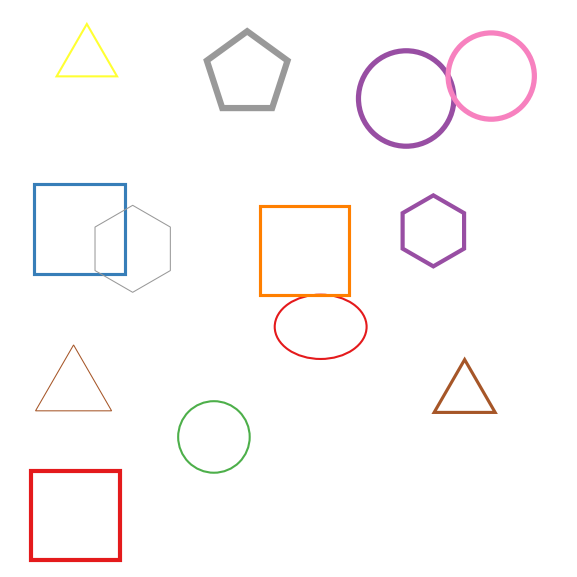[{"shape": "square", "thickness": 2, "radius": 0.38, "center": [0.131, 0.107]}, {"shape": "oval", "thickness": 1, "radius": 0.4, "center": [0.555, 0.433]}, {"shape": "square", "thickness": 1.5, "radius": 0.39, "center": [0.137, 0.603]}, {"shape": "circle", "thickness": 1, "radius": 0.31, "center": [0.37, 0.242]}, {"shape": "hexagon", "thickness": 2, "radius": 0.31, "center": [0.75, 0.599]}, {"shape": "circle", "thickness": 2.5, "radius": 0.41, "center": [0.703, 0.829]}, {"shape": "square", "thickness": 1.5, "radius": 0.39, "center": [0.528, 0.565]}, {"shape": "triangle", "thickness": 1, "radius": 0.3, "center": [0.15, 0.897]}, {"shape": "triangle", "thickness": 1.5, "radius": 0.3, "center": [0.805, 0.315]}, {"shape": "triangle", "thickness": 0.5, "radius": 0.38, "center": [0.127, 0.326]}, {"shape": "circle", "thickness": 2.5, "radius": 0.37, "center": [0.851, 0.867]}, {"shape": "pentagon", "thickness": 3, "radius": 0.37, "center": [0.428, 0.871]}, {"shape": "hexagon", "thickness": 0.5, "radius": 0.38, "center": [0.23, 0.568]}]